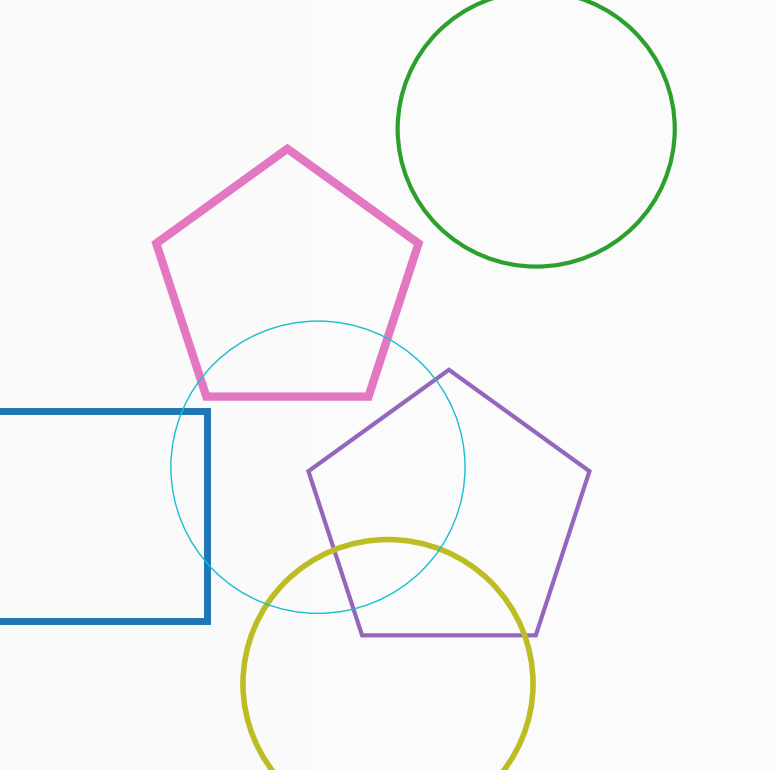[{"shape": "square", "thickness": 2.5, "radius": 0.68, "center": [0.13, 0.33]}, {"shape": "circle", "thickness": 1.5, "radius": 0.89, "center": [0.692, 0.833]}, {"shape": "pentagon", "thickness": 1.5, "radius": 0.95, "center": [0.579, 0.329]}, {"shape": "pentagon", "thickness": 3, "radius": 0.89, "center": [0.371, 0.629]}, {"shape": "circle", "thickness": 2, "radius": 0.94, "center": [0.501, 0.112]}, {"shape": "circle", "thickness": 0.5, "radius": 0.95, "center": [0.41, 0.393]}]